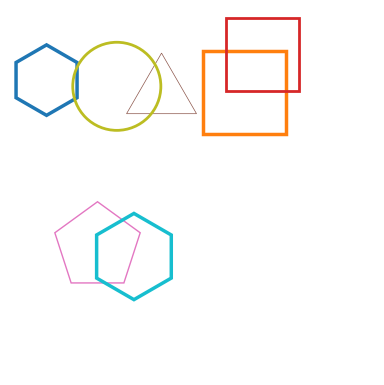[{"shape": "hexagon", "thickness": 2.5, "radius": 0.46, "center": [0.121, 0.792]}, {"shape": "square", "thickness": 2.5, "radius": 0.54, "center": [0.635, 0.76]}, {"shape": "square", "thickness": 2, "radius": 0.47, "center": [0.683, 0.858]}, {"shape": "triangle", "thickness": 0.5, "radius": 0.52, "center": [0.42, 0.757]}, {"shape": "pentagon", "thickness": 1, "radius": 0.58, "center": [0.253, 0.359]}, {"shape": "circle", "thickness": 2, "radius": 0.57, "center": [0.303, 0.776]}, {"shape": "hexagon", "thickness": 2.5, "radius": 0.56, "center": [0.348, 0.334]}]